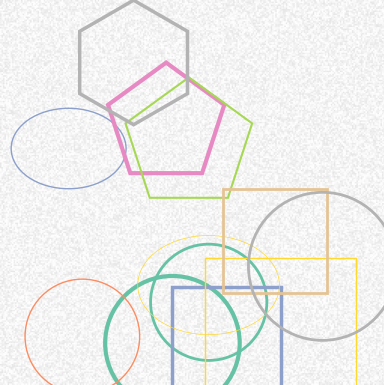[{"shape": "circle", "thickness": 3, "radius": 0.87, "center": [0.448, 0.108]}, {"shape": "circle", "thickness": 2, "radius": 0.75, "center": [0.542, 0.215]}, {"shape": "circle", "thickness": 1, "radius": 0.74, "center": [0.214, 0.126]}, {"shape": "square", "thickness": 2.5, "radius": 0.71, "center": [0.589, 0.112]}, {"shape": "oval", "thickness": 1, "radius": 0.75, "center": [0.178, 0.614]}, {"shape": "pentagon", "thickness": 3, "radius": 0.79, "center": [0.432, 0.679]}, {"shape": "pentagon", "thickness": 1.5, "radius": 0.86, "center": [0.49, 0.626]}, {"shape": "square", "thickness": 1, "radius": 0.98, "center": [0.728, 0.133]}, {"shape": "oval", "thickness": 0.5, "radius": 0.92, "center": [0.542, 0.26]}, {"shape": "square", "thickness": 2, "radius": 0.68, "center": [0.715, 0.374]}, {"shape": "circle", "thickness": 2, "radius": 0.96, "center": [0.838, 0.308]}, {"shape": "hexagon", "thickness": 2.5, "radius": 0.81, "center": [0.347, 0.838]}]